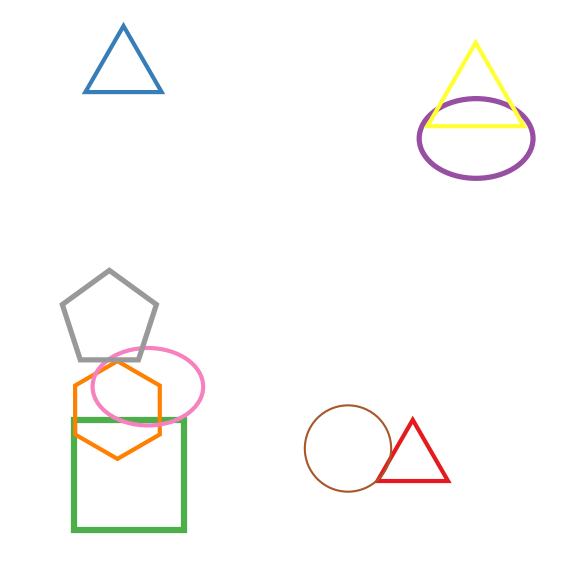[{"shape": "triangle", "thickness": 2, "radius": 0.35, "center": [0.715, 0.202]}, {"shape": "triangle", "thickness": 2, "radius": 0.38, "center": [0.214, 0.878]}, {"shape": "square", "thickness": 3, "radius": 0.48, "center": [0.223, 0.177]}, {"shape": "oval", "thickness": 2.5, "radius": 0.49, "center": [0.824, 0.759]}, {"shape": "hexagon", "thickness": 2, "radius": 0.42, "center": [0.203, 0.289]}, {"shape": "triangle", "thickness": 2, "radius": 0.48, "center": [0.824, 0.829]}, {"shape": "circle", "thickness": 1, "radius": 0.37, "center": [0.603, 0.222]}, {"shape": "oval", "thickness": 2, "radius": 0.48, "center": [0.256, 0.33]}, {"shape": "pentagon", "thickness": 2.5, "radius": 0.43, "center": [0.189, 0.445]}]